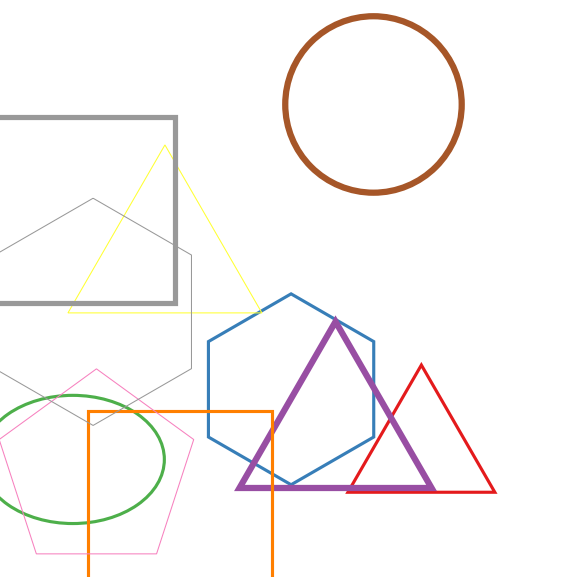[{"shape": "triangle", "thickness": 1.5, "radius": 0.73, "center": [0.73, 0.22]}, {"shape": "hexagon", "thickness": 1.5, "radius": 0.83, "center": [0.504, 0.325]}, {"shape": "oval", "thickness": 1.5, "radius": 0.79, "center": [0.126, 0.204]}, {"shape": "triangle", "thickness": 3, "radius": 0.96, "center": [0.581, 0.25]}, {"shape": "square", "thickness": 1.5, "radius": 0.79, "center": [0.312, 0.129]}, {"shape": "triangle", "thickness": 0.5, "radius": 0.97, "center": [0.286, 0.554]}, {"shape": "circle", "thickness": 3, "radius": 0.76, "center": [0.647, 0.818]}, {"shape": "pentagon", "thickness": 0.5, "radius": 0.89, "center": [0.167, 0.183]}, {"shape": "square", "thickness": 2.5, "radius": 0.81, "center": [0.143, 0.636]}, {"shape": "hexagon", "thickness": 0.5, "radius": 0.98, "center": [0.161, 0.459]}]